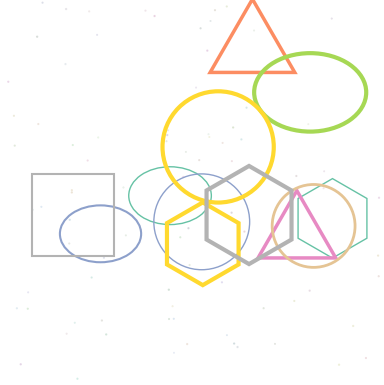[{"shape": "hexagon", "thickness": 1, "radius": 0.52, "center": [0.864, 0.433]}, {"shape": "oval", "thickness": 1, "radius": 0.54, "center": [0.442, 0.492]}, {"shape": "triangle", "thickness": 2.5, "radius": 0.63, "center": [0.656, 0.875]}, {"shape": "circle", "thickness": 1, "radius": 0.62, "center": [0.524, 0.424]}, {"shape": "oval", "thickness": 1.5, "radius": 0.53, "center": [0.261, 0.393]}, {"shape": "triangle", "thickness": 2.5, "radius": 0.58, "center": [0.771, 0.388]}, {"shape": "oval", "thickness": 3, "radius": 0.73, "center": [0.806, 0.76]}, {"shape": "circle", "thickness": 3, "radius": 0.72, "center": [0.567, 0.618]}, {"shape": "hexagon", "thickness": 3, "radius": 0.54, "center": [0.527, 0.367]}, {"shape": "circle", "thickness": 2, "radius": 0.54, "center": [0.815, 0.413]}, {"shape": "hexagon", "thickness": 3, "radius": 0.64, "center": [0.647, 0.442]}, {"shape": "square", "thickness": 1.5, "radius": 0.53, "center": [0.19, 0.442]}]